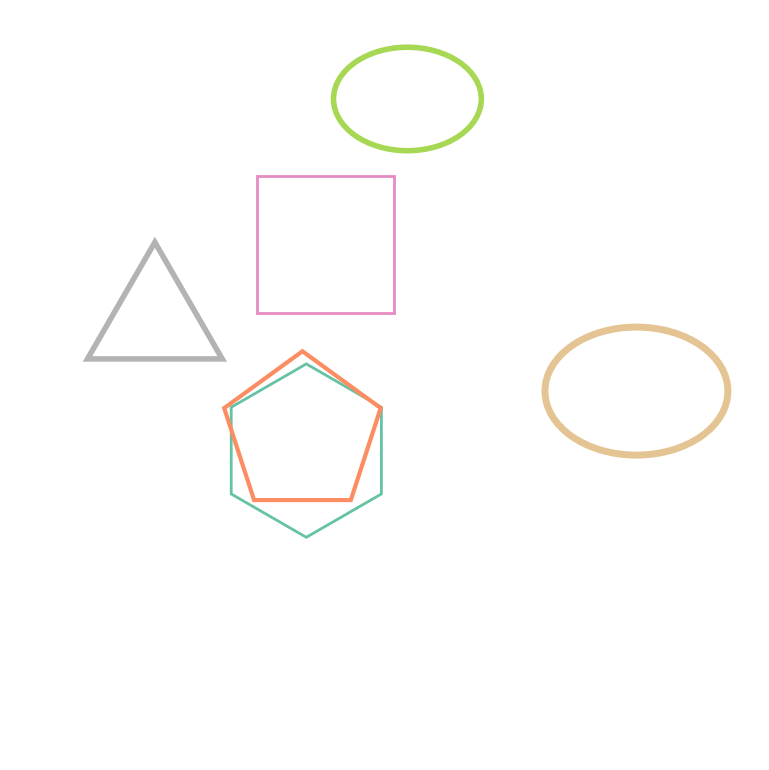[{"shape": "hexagon", "thickness": 1, "radius": 0.56, "center": [0.398, 0.415]}, {"shape": "pentagon", "thickness": 1.5, "radius": 0.53, "center": [0.393, 0.437]}, {"shape": "square", "thickness": 1, "radius": 0.45, "center": [0.422, 0.682]}, {"shape": "oval", "thickness": 2, "radius": 0.48, "center": [0.529, 0.871]}, {"shape": "oval", "thickness": 2.5, "radius": 0.59, "center": [0.827, 0.492]}, {"shape": "triangle", "thickness": 2, "radius": 0.51, "center": [0.201, 0.584]}]